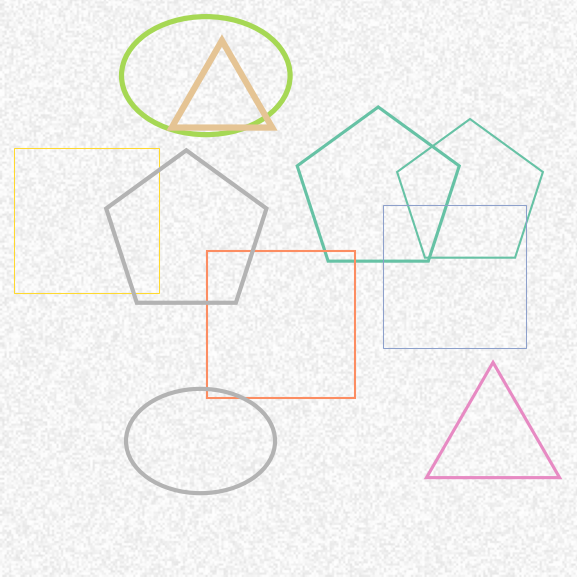[{"shape": "pentagon", "thickness": 1.5, "radius": 0.74, "center": [0.655, 0.666]}, {"shape": "pentagon", "thickness": 1, "radius": 0.66, "center": [0.814, 0.66]}, {"shape": "square", "thickness": 1, "radius": 0.64, "center": [0.486, 0.437]}, {"shape": "square", "thickness": 0.5, "radius": 0.62, "center": [0.787, 0.52]}, {"shape": "triangle", "thickness": 1.5, "radius": 0.67, "center": [0.854, 0.239]}, {"shape": "oval", "thickness": 2.5, "radius": 0.73, "center": [0.356, 0.868]}, {"shape": "square", "thickness": 0.5, "radius": 0.63, "center": [0.15, 0.617]}, {"shape": "triangle", "thickness": 3, "radius": 0.5, "center": [0.384, 0.828]}, {"shape": "pentagon", "thickness": 2, "radius": 0.73, "center": [0.323, 0.593]}, {"shape": "oval", "thickness": 2, "radius": 0.65, "center": [0.347, 0.235]}]